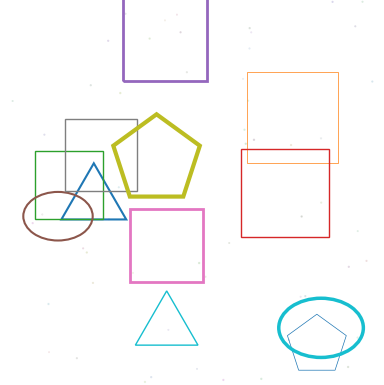[{"shape": "pentagon", "thickness": 0.5, "radius": 0.4, "center": [0.823, 0.103]}, {"shape": "triangle", "thickness": 1.5, "radius": 0.49, "center": [0.244, 0.479]}, {"shape": "square", "thickness": 0.5, "radius": 0.59, "center": [0.759, 0.695]}, {"shape": "square", "thickness": 1, "radius": 0.44, "center": [0.178, 0.52]}, {"shape": "square", "thickness": 1, "radius": 0.57, "center": [0.74, 0.498]}, {"shape": "square", "thickness": 2, "radius": 0.55, "center": [0.429, 0.899]}, {"shape": "oval", "thickness": 1.5, "radius": 0.45, "center": [0.151, 0.438]}, {"shape": "square", "thickness": 2, "radius": 0.47, "center": [0.432, 0.362]}, {"shape": "square", "thickness": 1, "radius": 0.47, "center": [0.262, 0.598]}, {"shape": "pentagon", "thickness": 3, "radius": 0.59, "center": [0.407, 0.585]}, {"shape": "triangle", "thickness": 1, "radius": 0.47, "center": [0.433, 0.15]}, {"shape": "oval", "thickness": 2.5, "radius": 0.55, "center": [0.834, 0.148]}]